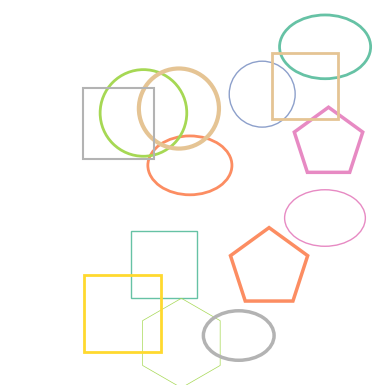[{"shape": "square", "thickness": 1, "radius": 0.43, "center": [0.426, 0.312]}, {"shape": "oval", "thickness": 2, "radius": 0.59, "center": [0.844, 0.878]}, {"shape": "oval", "thickness": 2, "radius": 0.55, "center": [0.493, 0.57]}, {"shape": "pentagon", "thickness": 2.5, "radius": 0.53, "center": [0.699, 0.303]}, {"shape": "circle", "thickness": 1, "radius": 0.43, "center": [0.681, 0.755]}, {"shape": "pentagon", "thickness": 2.5, "radius": 0.47, "center": [0.853, 0.628]}, {"shape": "oval", "thickness": 1, "radius": 0.52, "center": [0.844, 0.434]}, {"shape": "circle", "thickness": 2, "radius": 0.56, "center": [0.373, 0.707]}, {"shape": "hexagon", "thickness": 0.5, "radius": 0.58, "center": [0.471, 0.109]}, {"shape": "square", "thickness": 2, "radius": 0.5, "center": [0.319, 0.185]}, {"shape": "square", "thickness": 2, "radius": 0.43, "center": [0.792, 0.777]}, {"shape": "circle", "thickness": 3, "radius": 0.52, "center": [0.465, 0.718]}, {"shape": "square", "thickness": 1.5, "radius": 0.46, "center": [0.307, 0.68]}, {"shape": "oval", "thickness": 2.5, "radius": 0.46, "center": [0.62, 0.129]}]